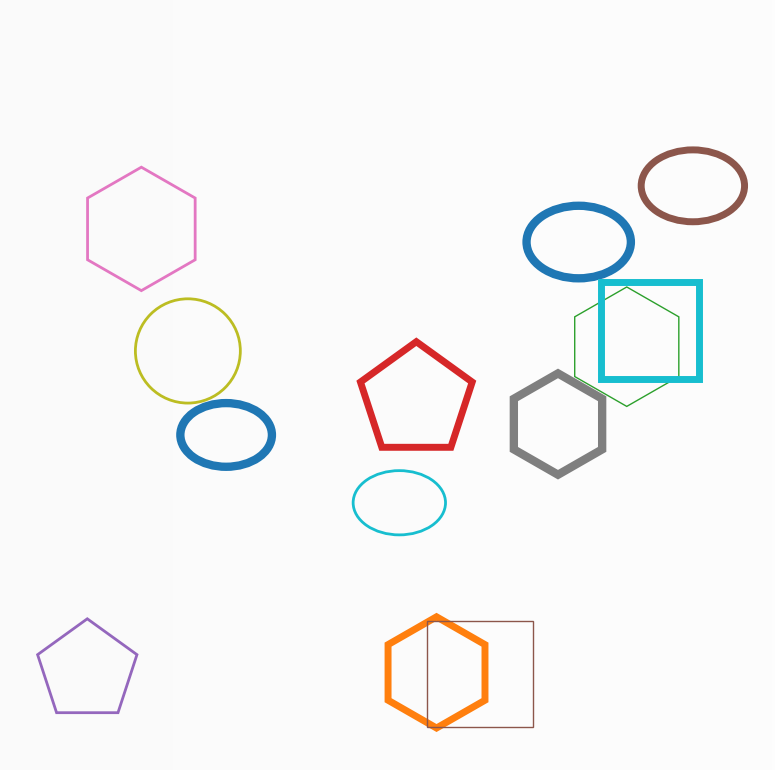[{"shape": "oval", "thickness": 3, "radius": 0.3, "center": [0.292, 0.435]}, {"shape": "oval", "thickness": 3, "radius": 0.34, "center": [0.747, 0.686]}, {"shape": "hexagon", "thickness": 2.5, "radius": 0.36, "center": [0.563, 0.127]}, {"shape": "hexagon", "thickness": 0.5, "radius": 0.39, "center": [0.809, 0.55]}, {"shape": "pentagon", "thickness": 2.5, "radius": 0.38, "center": [0.537, 0.48]}, {"shape": "pentagon", "thickness": 1, "radius": 0.34, "center": [0.113, 0.129]}, {"shape": "square", "thickness": 0.5, "radius": 0.34, "center": [0.62, 0.125]}, {"shape": "oval", "thickness": 2.5, "radius": 0.33, "center": [0.894, 0.759]}, {"shape": "hexagon", "thickness": 1, "radius": 0.4, "center": [0.182, 0.703]}, {"shape": "hexagon", "thickness": 3, "radius": 0.33, "center": [0.72, 0.449]}, {"shape": "circle", "thickness": 1, "radius": 0.34, "center": [0.242, 0.544]}, {"shape": "oval", "thickness": 1, "radius": 0.3, "center": [0.515, 0.347]}, {"shape": "square", "thickness": 2.5, "radius": 0.32, "center": [0.839, 0.571]}]